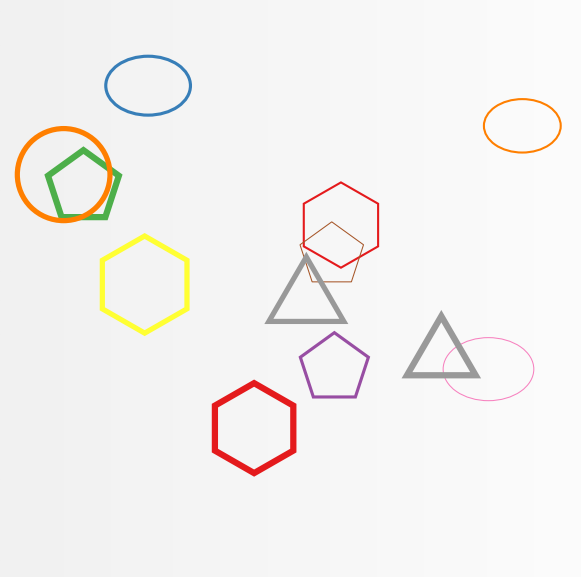[{"shape": "hexagon", "thickness": 1, "radius": 0.37, "center": [0.587, 0.609]}, {"shape": "hexagon", "thickness": 3, "radius": 0.39, "center": [0.437, 0.258]}, {"shape": "oval", "thickness": 1.5, "radius": 0.36, "center": [0.255, 0.851]}, {"shape": "pentagon", "thickness": 3, "radius": 0.32, "center": [0.144, 0.675]}, {"shape": "pentagon", "thickness": 1.5, "radius": 0.31, "center": [0.575, 0.362]}, {"shape": "circle", "thickness": 2.5, "radius": 0.4, "center": [0.11, 0.697]}, {"shape": "oval", "thickness": 1, "radius": 0.33, "center": [0.899, 0.781]}, {"shape": "hexagon", "thickness": 2.5, "radius": 0.42, "center": [0.249, 0.506]}, {"shape": "pentagon", "thickness": 0.5, "radius": 0.29, "center": [0.571, 0.558]}, {"shape": "oval", "thickness": 0.5, "radius": 0.39, "center": [0.84, 0.36]}, {"shape": "triangle", "thickness": 3, "radius": 0.34, "center": [0.759, 0.383]}, {"shape": "triangle", "thickness": 2.5, "radius": 0.37, "center": [0.527, 0.48]}]